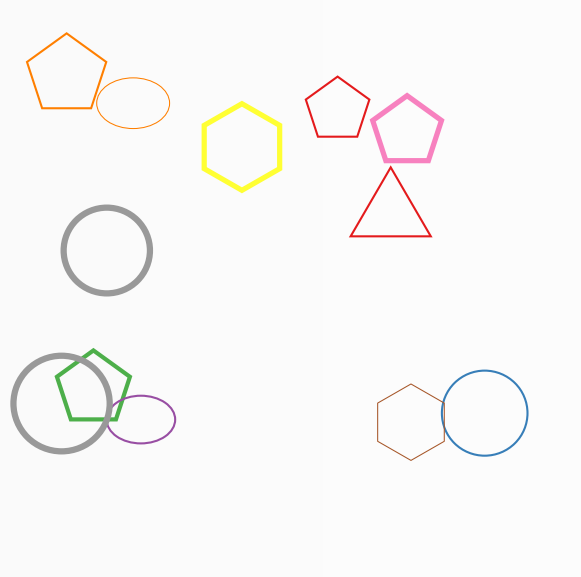[{"shape": "pentagon", "thickness": 1, "radius": 0.29, "center": [0.581, 0.809]}, {"shape": "triangle", "thickness": 1, "radius": 0.4, "center": [0.672, 0.63]}, {"shape": "circle", "thickness": 1, "radius": 0.37, "center": [0.834, 0.284]}, {"shape": "pentagon", "thickness": 2, "radius": 0.33, "center": [0.161, 0.326]}, {"shape": "oval", "thickness": 1, "radius": 0.29, "center": [0.242, 0.273]}, {"shape": "oval", "thickness": 0.5, "radius": 0.31, "center": [0.229, 0.82]}, {"shape": "pentagon", "thickness": 1, "radius": 0.36, "center": [0.115, 0.87]}, {"shape": "hexagon", "thickness": 2.5, "radius": 0.37, "center": [0.416, 0.745]}, {"shape": "hexagon", "thickness": 0.5, "radius": 0.33, "center": [0.707, 0.268]}, {"shape": "pentagon", "thickness": 2.5, "radius": 0.31, "center": [0.7, 0.771]}, {"shape": "circle", "thickness": 3, "radius": 0.41, "center": [0.106, 0.3]}, {"shape": "circle", "thickness": 3, "radius": 0.37, "center": [0.184, 0.565]}]